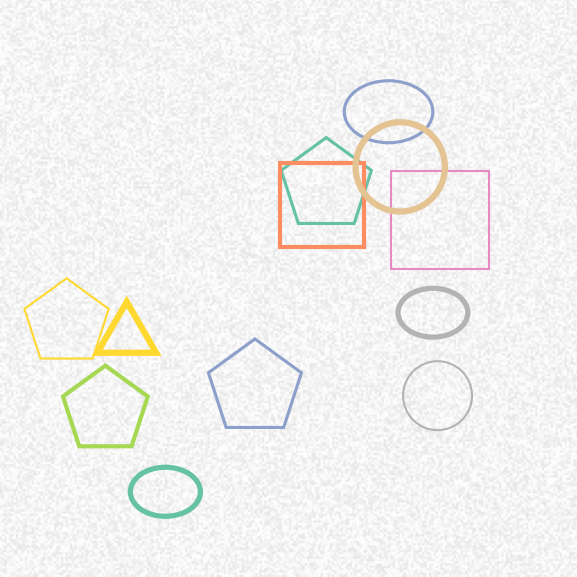[{"shape": "pentagon", "thickness": 1.5, "radius": 0.41, "center": [0.565, 0.679]}, {"shape": "oval", "thickness": 2.5, "radius": 0.3, "center": [0.286, 0.148]}, {"shape": "square", "thickness": 2, "radius": 0.36, "center": [0.557, 0.644]}, {"shape": "pentagon", "thickness": 1.5, "radius": 0.42, "center": [0.441, 0.327]}, {"shape": "oval", "thickness": 1.5, "radius": 0.38, "center": [0.673, 0.806]}, {"shape": "square", "thickness": 1, "radius": 0.43, "center": [0.761, 0.618]}, {"shape": "pentagon", "thickness": 2, "radius": 0.39, "center": [0.182, 0.289]}, {"shape": "pentagon", "thickness": 1, "radius": 0.38, "center": [0.115, 0.44]}, {"shape": "triangle", "thickness": 3, "radius": 0.29, "center": [0.219, 0.418]}, {"shape": "circle", "thickness": 3, "radius": 0.39, "center": [0.693, 0.71]}, {"shape": "circle", "thickness": 1, "radius": 0.3, "center": [0.758, 0.314]}, {"shape": "oval", "thickness": 2.5, "radius": 0.3, "center": [0.75, 0.458]}]